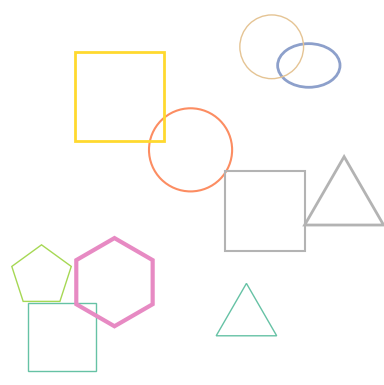[{"shape": "square", "thickness": 1, "radius": 0.44, "center": [0.161, 0.125]}, {"shape": "triangle", "thickness": 1, "radius": 0.45, "center": [0.64, 0.173]}, {"shape": "circle", "thickness": 1.5, "radius": 0.54, "center": [0.495, 0.611]}, {"shape": "oval", "thickness": 2, "radius": 0.4, "center": [0.802, 0.83]}, {"shape": "hexagon", "thickness": 3, "radius": 0.57, "center": [0.297, 0.267]}, {"shape": "pentagon", "thickness": 1, "radius": 0.41, "center": [0.108, 0.283]}, {"shape": "square", "thickness": 2, "radius": 0.58, "center": [0.311, 0.75]}, {"shape": "circle", "thickness": 1, "radius": 0.41, "center": [0.706, 0.878]}, {"shape": "square", "thickness": 1.5, "radius": 0.52, "center": [0.688, 0.451]}, {"shape": "triangle", "thickness": 2, "radius": 0.59, "center": [0.894, 0.475]}]